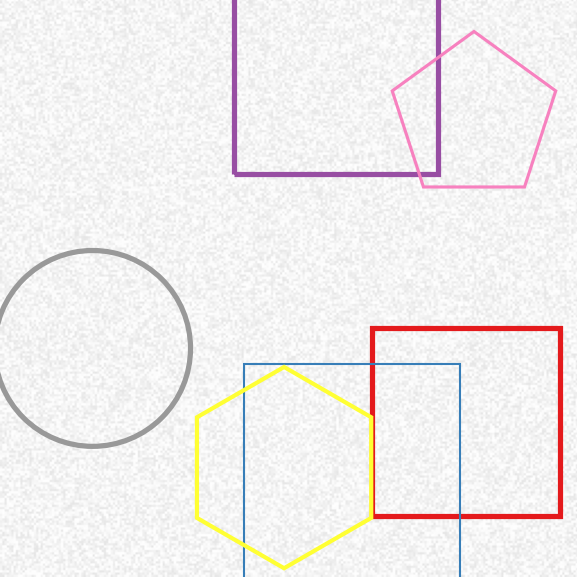[{"shape": "square", "thickness": 2.5, "radius": 0.81, "center": [0.807, 0.268]}, {"shape": "square", "thickness": 1, "radius": 0.93, "center": [0.609, 0.183]}, {"shape": "square", "thickness": 2.5, "radius": 0.88, "center": [0.581, 0.875]}, {"shape": "hexagon", "thickness": 2, "radius": 0.87, "center": [0.492, 0.189]}, {"shape": "pentagon", "thickness": 1.5, "radius": 0.74, "center": [0.821, 0.796]}, {"shape": "circle", "thickness": 2.5, "radius": 0.85, "center": [0.16, 0.396]}]